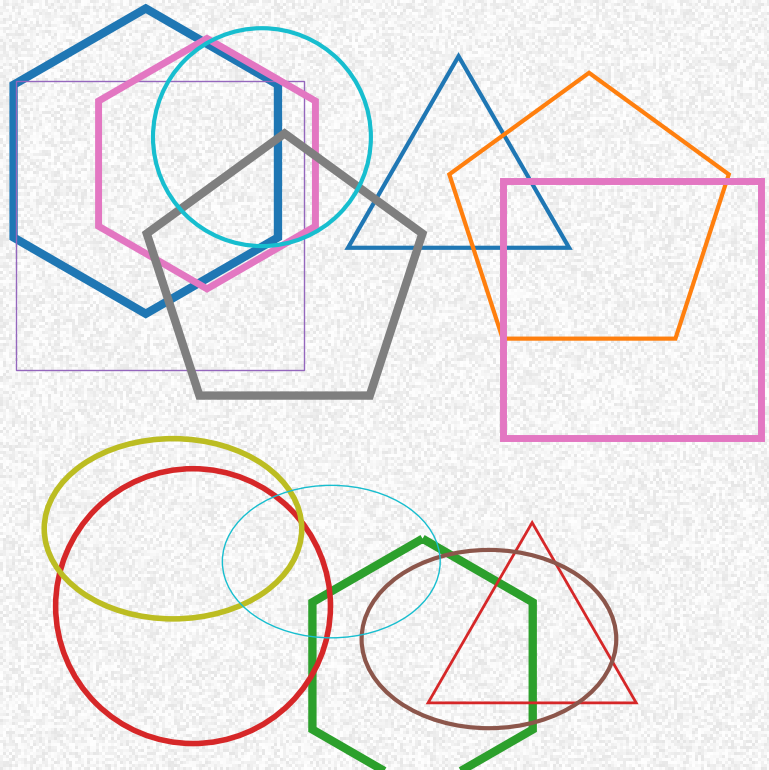[{"shape": "hexagon", "thickness": 3, "radius": 0.99, "center": [0.189, 0.791]}, {"shape": "triangle", "thickness": 1.5, "radius": 0.83, "center": [0.596, 0.761]}, {"shape": "pentagon", "thickness": 1.5, "radius": 0.95, "center": [0.765, 0.715]}, {"shape": "hexagon", "thickness": 3, "radius": 0.83, "center": [0.549, 0.135]}, {"shape": "triangle", "thickness": 1, "radius": 0.78, "center": [0.691, 0.165]}, {"shape": "circle", "thickness": 2, "radius": 0.89, "center": [0.251, 0.213]}, {"shape": "square", "thickness": 0.5, "radius": 0.94, "center": [0.207, 0.707]}, {"shape": "oval", "thickness": 1.5, "radius": 0.83, "center": [0.635, 0.17]}, {"shape": "hexagon", "thickness": 2.5, "radius": 0.81, "center": [0.269, 0.787]}, {"shape": "square", "thickness": 2.5, "radius": 0.84, "center": [0.821, 0.598]}, {"shape": "pentagon", "thickness": 3, "radius": 0.94, "center": [0.37, 0.639]}, {"shape": "oval", "thickness": 2, "radius": 0.84, "center": [0.225, 0.313]}, {"shape": "oval", "thickness": 0.5, "radius": 0.71, "center": [0.43, 0.271]}, {"shape": "circle", "thickness": 1.5, "radius": 0.71, "center": [0.34, 0.822]}]